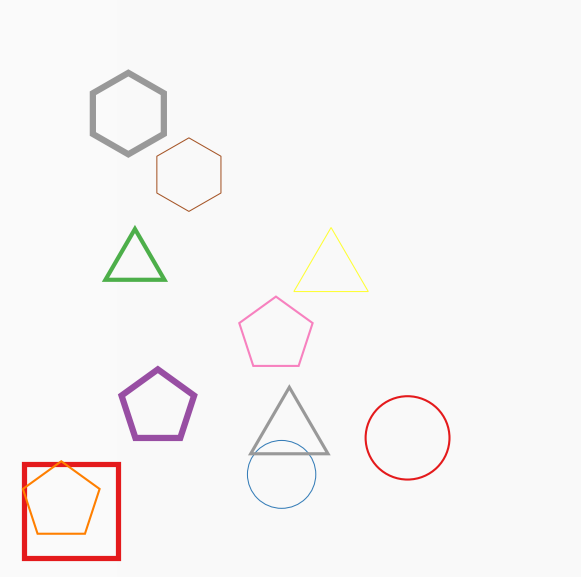[{"shape": "circle", "thickness": 1, "radius": 0.36, "center": [0.701, 0.241]}, {"shape": "square", "thickness": 2.5, "radius": 0.41, "center": [0.122, 0.115]}, {"shape": "circle", "thickness": 0.5, "radius": 0.29, "center": [0.484, 0.178]}, {"shape": "triangle", "thickness": 2, "radius": 0.29, "center": [0.232, 0.544]}, {"shape": "pentagon", "thickness": 3, "radius": 0.33, "center": [0.272, 0.294]}, {"shape": "pentagon", "thickness": 1, "radius": 0.35, "center": [0.105, 0.131]}, {"shape": "triangle", "thickness": 0.5, "radius": 0.37, "center": [0.57, 0.531]}, {"shape": "hexagon", "thickness": 0.5, "radius": 0.32, "center": [0.325, 0.697]}, {"shape": "pentagon", "thickness": 1, "radius": 0.33, "center": [0.475, 0.419]}, {"shape": "triangle", "thickness": 1.5, "radius": 0.38, "center": [0.498, 0.252]}, {"shape": "hexagon", "thickness": 3, "radius": 0.35, "center": [0.221, 0.802]}]